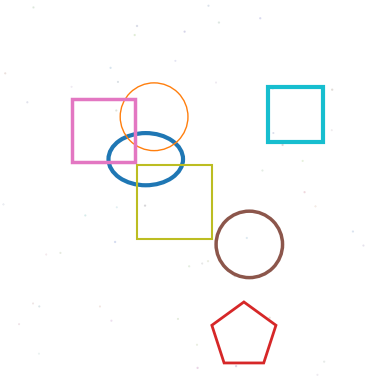[{"shape": "oval", "thickness": 3, "radius": 0.48, "center": [0.379, 0.587]}, {"shape": "circle", "thickness": 1, "radius": 0.44, "center": [0.4, 0.697]}, {"shape": "pentagon", "thickness": 2, "radius": 0.44, "center": [0.634, 0.128]}, {"shape": "circle", "thickness": 2.5, "radius": 0.43, "center": [0.648, 0.365]}, {"shape": "square", "thickness": 2.5, "radius": 0.41, "center": [0.268, 0.66]}, {"shape": "square", "thickness": 1.5, "radius": 0.49, "center": [0.453, 0.475]}, {"shape": "square", "thickness": 3, "radius": 0.36, "center": [0.768, 0.704]}]